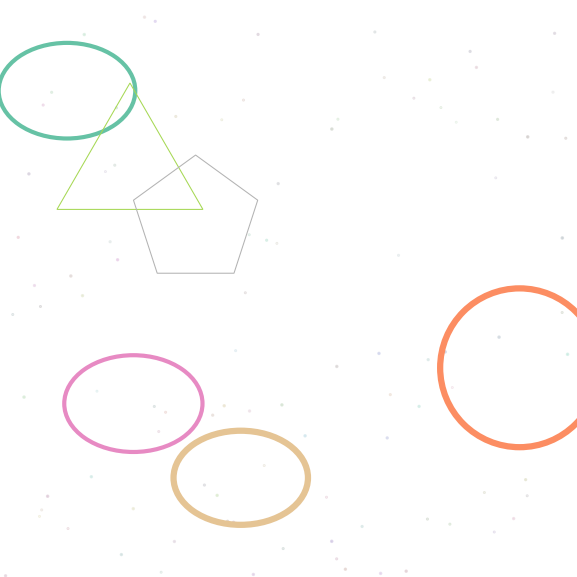[{"shape": "oval", "thickness": 2, "radius": 0.59, "center": [0.116, 0.842]}, {"shape": "circle", "thickness": 3, "radius": 0.69, "center": [0.9, 0.362]}, {"shape": "oval", "thickness": 2, "radius": 0.6, "center": [0.231, 0.3]}, {"shape": "triangle", "thickness": 0.5, "radius": 0.73, "center": [0.225, 0.709]}, {"shape": "oval", "thickness": 3, "radius": 0.58, "center": [0.417, 0.172]}, {"shape": "pentagon", "thickness": 0.5, "radius": 0.57, "center": [0.339, 0.618]}]